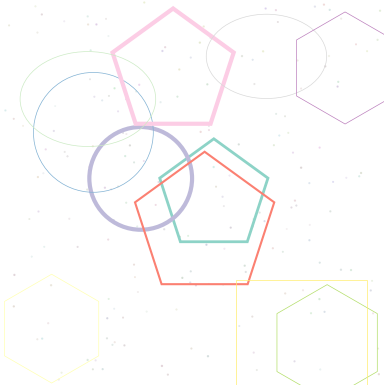[{"shape": "pentagon", "thickness": 2, "radius": 0.74, "center": [0.555, 0.492]}, {"shape": "hexagon", "thickness": 0.5, "radius": 0.71, "center": [0.134, 0.146]}, {"shape": "circle", "thickness": 3, "radius": 0.67, "center": [0.365, 0.537]}, {"shape": "pentagon", "thickness": 1.5, "radius": 0.95, "center": [0.531, 0.416]}, {"shape": "circle", "thickness": 0.5, "radius": 0.78, "center": [0.243, 0.656]}, {"shape": "hexagon", "thickness": 0.5, "radius": 0.75, "center": [0.85, 0.11]}, {"shape": "pentagon", "thickness": 3, "radius": 0.83, "center": [0.45, 0.812]}, {"shape": "oval", "thickness": 0.5, "radius": 0.78, "center": [0.692, 0.854]}, {"shape": "hexagon", "thickness": 0.5, "radius": 0.73, "center": [0.896, 0.823]}, {"shape": "oval", "thickness": 0.5, "radius": 0.88, "center": [0.228, 0.743]}, {"shape": "square", "thickness": 0.5, "radius": 0.85, "center": [0.784, 0.104]}]